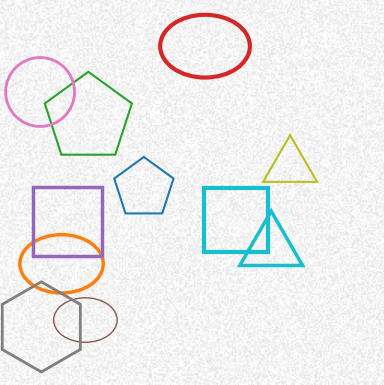[{"shape": "pentagon", "thickness": 1.5, "radius": 0.41, "center": [0.374, 0.511]}, {"shape": "oval", "thickness": 2.5, "radius": 0.54, "center": [0.16, 0.315]}, {"shape": "pentagon", "thickness": 1.5, "radius": 0.59, "center": [0.229, 0.694]}, {"shape": "oval", "thickness": 3, "radius": 0.58, "center": [0.533, 0.88]}, {"shape": "square", "thickness": 2.5, "radius": 0.45, "center": [0.176, 0.425]}, {"shape": "oval", "thickness": 1, "radius": 0.41, "center": [0.222, 0.169]}, {"shape": "circle", "thickness": 2, "radius": 0.45, "center": [0.104, 0.761]}, {"shape": "hexagon", "thickness": 2, "radius": 0.59, "center": [0.107, 0.151]}, {"shape": "triangle", "thickness": 1.5, "radius": 0.4, "center": [0.754, 0.568]}, {"shape": "triangle", "thickness": 2.5, "radius": 0.47, "center": [0.704, 0.357]}, {"shape": "square", "thickness": 3, "radius": 0.41, "center": [0.613, 0.428]}]